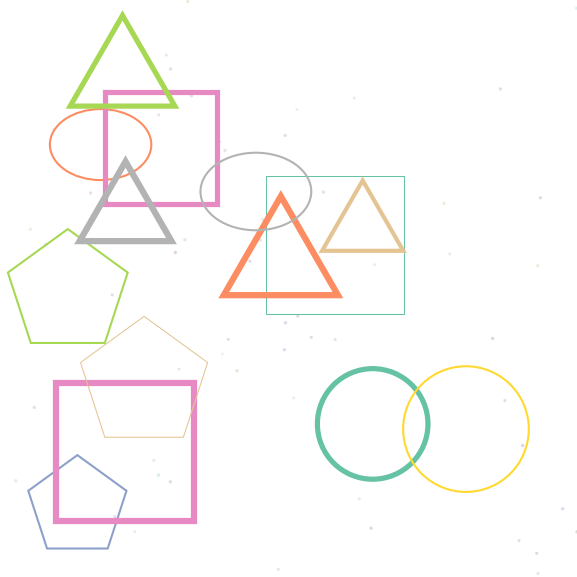[{"shape": "square", "thickness": 0.5, "radius": 0.6, "center": [0.58, 0.574]}, {"shape": "circle", "thickness": 2.5, "radius": 0.48, "center": [0.645, 0.265]}, {"shape": "triangle", "thickness": 3, "radius": 0.57, "center": [0.486, 0.545]}, {"shape": "oval", "thickness": 1, "radius": 0.44, "center": [0.174, 0.749]}, {"shape": "pentagon", "thickness": 1, "radius": 0.45, "center": [0.134, 0.122]}, {"shape": "square", "thickness": 2.5, "radius": 0.48, "center": [0.279, 0.743]}, {"shape": "square", "thickness": 3, "radius": 0.6, "center": [0.216, 0.217]}, {"shape": "pentagon", "thickness": 1, "radius": 0.55, "center": [0.117, 0.493]}, {"shape": "triangle", "thickness": 2.5, "radius": 0.52, "center": [0.212, 0.868]}, {"shape": "circle", "thickness": 1, "radius": 0.54, "center": [0.807, 0.256]}, {"shape": "pentagon", "thickness": 0.5, "radius": 0.58, "center": [0.25, 0.336]}, {"shape": "triangle", "thickness": 2, "radius": 0.41, "center": [0.628, 0.605]}, {"shape": "triangle", "thickness": 3, "radius": 0.46, "center": [0.217, 0.628]}, {"shape": "oval", "thickness": 1, "radius": 0.48, "center": [0.443, 0.668]}]